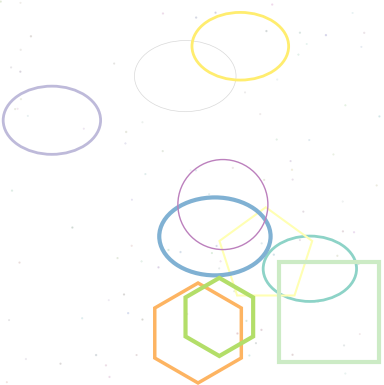[{"shape": "oval", "thickness": 2, "radius": 0.61, "center": [0.805, 0.302]}, {"shape": "pentagon", "thickness": 1.5, "radius": 0.63, "center": [0.69, 0.335]}, {"shape": "oval", "thickness": 2, "radius": 0.63, "center": [0.135, 0.688]}, {"shape": "oval", "thickness": 3, "radius": 0.72, "center": [0.558, 0.386]}, {"shape": "hexagon", "thickness": 2.5, "radius": 0.65, "center": [0.514, 0.135]}, {"shape": "hexagon", "thickness": 3, "radius": 0.51, "center": [0.57, 0.177]}, {"shape": "oval", "thickness": 0.5, "radius": 0.66, "center": [0.481, 0.802]}, {"shape": "circle", "thickness": 1, "radius": 0.58, "center": [0.579, 0.469]}, {"shape": "square", "thickness": 3, "radius": 0.65, "center": [0.854, 0.19]}, {"shape": "oval", "thickness": 2, "radius": 0.63, "center": [0.624, 0.88]}]